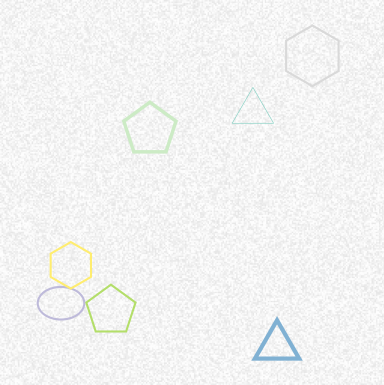[{"shape": "triangle", "thickness": 0.5, "radius": 0.31, "center": [0.657, 0.711]}, {"shape": "oval", "thickness": 1.5, "radius": 0.3, "center": [0.158, 0.212]}, {"shape": "triangle", "thickness": 3, "radius": 0.33, "center": [0.72, 0.102]}, {"shape": "pentagon", "thickness": 1.5, "radius": 0.34, "center": [0.288, 0.193]}, {"shape": "hexagon", "thickness": 1.5, "radius": 0.39, "center": [0.811, 0.855]}, {"shape": "pentagon", "thickness": 2.5, "radius": 0.36, "center": [0.389, 0.663]}, {"shape": "hexagon", "thickness": 1.5, "radius": 0.3, "center": [0.184, 0.311]}]